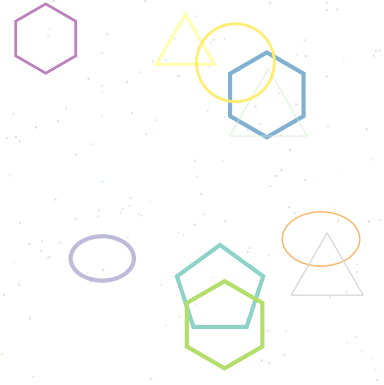[{"shape": "pentagon", "thickness": 3, "radius": 0.59, "center": [0.572, 0.246]}, {"shape": "triangle", "thickness": 2.5, "radius": 0.43, "center": [0.481, 0.876]}, {"shape": "oval", "thickness": 3, "radius": 0.41, "center": [0.266, 0.329]}, {"shape": "hexagon", "thickness": 3, "radius": 0.55, "center": [0.693, 0.754]}, {"shape": "oval", "thickness": 1, "radius": 0.5, "center": [0.834, 0.379]}, {"shape": "hexagon", "thickness": 3, "radius": 0.57, "center": [0.583, 0.156]}, {"shape": "triangle", "thickness": 1, "radius": 0.54, "center": [0.85, 0.287]}, {"shape": "hexagon", "thickness": 2, "radius": 0.45, "center": [0.119, 0.9]}, {"shape": "triangle", "thickness": 0.5, "radius": 0.58, "center": [0.697, 0.705]}, {"shape": "circle", "thickness": 2, "radius": 0.51, "center": [0.611, 0.837]}]